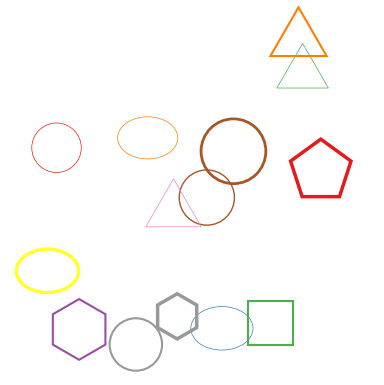[{"shape": "pentagon", "thickness": 2.5, "radius": 0.41, "center": [0.833, 0.556]}, {"shape": "circle", "thickness": 0.5, "radius": 0.32, "center": [0.147, 0.616]}, {"shape": "oval", "thickness": 0.5, "radius": 0.4, "center": [0.576, 0.147]}, {"shape": "square", "thickness": 1.5, "radius": 0.29, "center": [0.703, 0.16]}, {"shape": "triangle", "thickness": 0.5, "radius": 0.39, "center": [0.786, 0.81]}, {"shape": "hexagon", "thickness": 1.5, "radius": 0.39, "center": [0.206, 0.144]}, {"shape": "triangle", "thickness": 1.5, "radius": 0.42, "center": [0.775, 0.897]}, {"shape": "oval", "thickness": 0.5, "radius": 0.39, "center": [0.384, 0.642]}, {"shape": "oval", "thickness": 2.5, "radius": 0.4, "center": [0.123, 0.296]}, {"shape": "circle", "thickness": 2, "radius": 0.42, "center": [0.606, 0.607]}, {"shape": "circle", "thickness": 1, "radius": 0.36, "center": [0.537, 0.487]}, {"shape": "triangle", "thickness": 0.5, "radius": 0.42, "center": [0.451, 0.452]}, {"shape": "circle", "thickness": 1.5, "radius": 0.34, "center": [0.353, 0.105]}, {"shape": "hexagon", "thickness": 2.5, "radius": 0.29, "center": [0.46, 0.178]}]